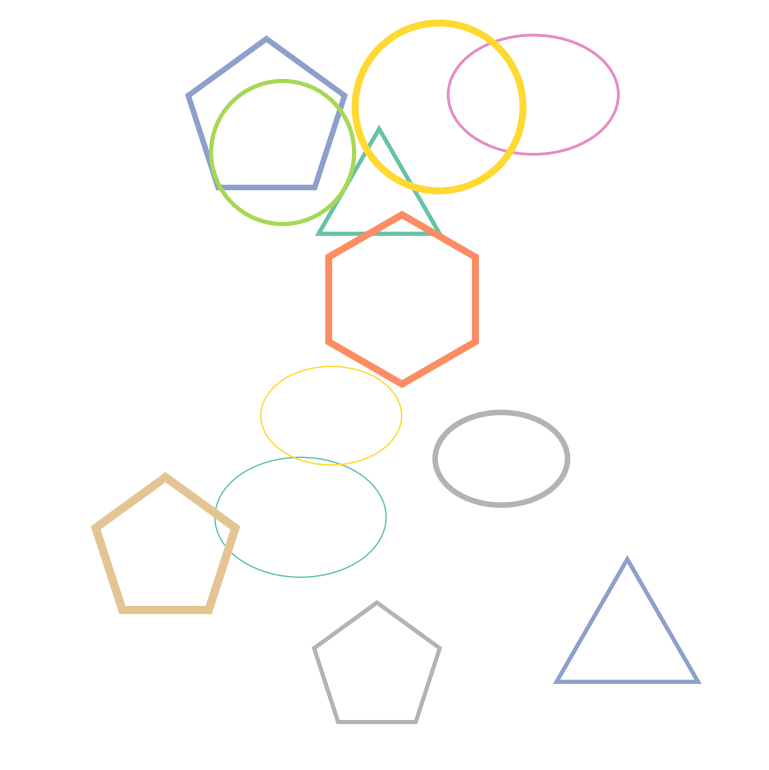[{"shape": "oval", "thickness": 0.5, "radius": 0.56, "center": [0.39, 0.328]}, {"shape": "triangle", "thickness": 1.5, "radius": 0.45, "center": [0.492, 0.742]}, {"shape": "hexagon", "thickness": 2.5, "radius": 0.55, "center": [0.522, 0.611]}, {"shape": "triangle", "thickness": 1.5, "radius": 0.53, "center": [0.815, 0.168]}, {"shape": "pentagon", "thickness": 2, "radius": 0.53, "center": [0.346, 0.843]}, {"shape": "oval", "thickness": 1, "radius": 0.55, "center": [0.693, 0.877]}, {"shape": "circle", "thickness": 1.5, "radius": 0.46, "center": [0.367, 0.802]}, {"shape": "circle", "thickness": 2.5, "radius": 0.55, "center": [0.57, 0.861]}, {"shape": "oval", "thickness": 0.5, "radius": 0.46, "center": [0.43, 0.46]}, {"shape": "pentagon", "thickness": 3, "radius": 0.48, "center": [0.215, 0.285]}, {"shape": "oval", "thickness": 2, "radius": 0.43, "center": [0.651, 0.404]}, {"shape": "pentagon", "thickness": 1.5, "radius": 0.43, "center": [0.49, 0.132]}]